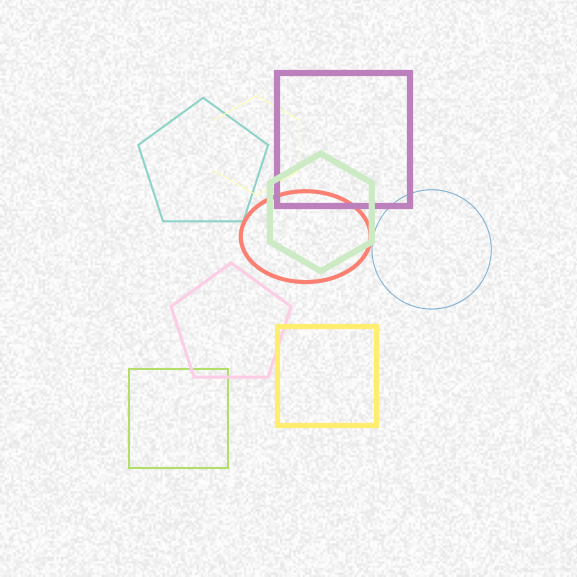[{"shape": "pentagon", "thickness": 1, "radius": 0.59, "center": [0.352, 0.712]}, {"shape": "hexagon", "thickness": 0.5, "radius": 0.43, "center": [0.444, 0.747]}, {"shape": "oval", "thickness": 2, "radius": 0.56, "center": [0.529, 0.589]}, {"shape": "circle", "thickness": 0.5, "radius": 0.52, "center": [0.747, 0.567]}, {"shape": "square", "thickness": 1, "radius": 0.43, "center": [0.309, 0.274]}, {"shape": "pentagon", "thickness": 1.5, "radius": 0.55, "center": [0.4, 0.434]}, {"shape": "square", "thickness": 3, "radius": 0.57, "center": [0.595, 0.757]}, {"shape": "hexagon", "thickness": 3, "radius": 0.51, "center": [0.556, 0.631]}, {"shape": "square", "thickness": 2.5, "radius": 0.43, "center": [0.565, 0.349]}]